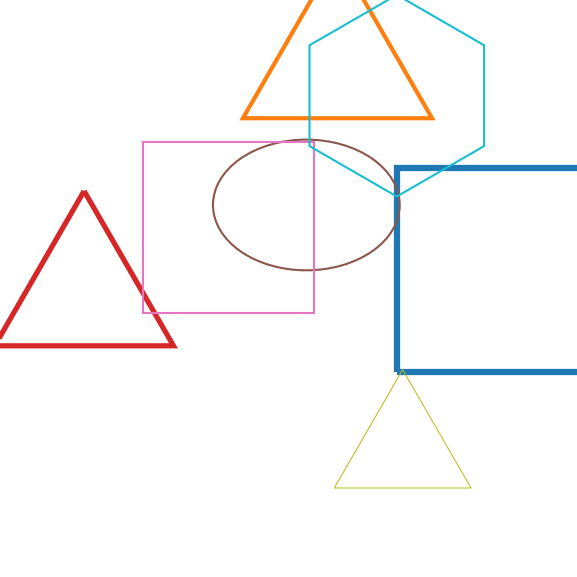[{"shape": "square", "thickness": 3, "radius": 0.88, "center": [0.864, 0.532]}, {"shape": "triangle", "thickness": 2, "radius": 0.95, "center": [0.584, 0.889]}, {"shape": "triangle", "thickness": 2.5, "radius": 0.89, "center": [0.146, 0.49]}, {"shape": "oval", "thickness": 1, "radius": 0.81, "center": [0.53, 0.644]}, {"shape": "square", "thickness": 1, "radius": 0.74, "center": [0.395, 0.605]}, {"shape": "triangle", "thickness": 0.5, "radius": 0.68, "center": [0.697, 0.222]}, {"shape": "hexagon", "thickness": 1, "radius": 0.87, "center": [0.687, 0.833]}]